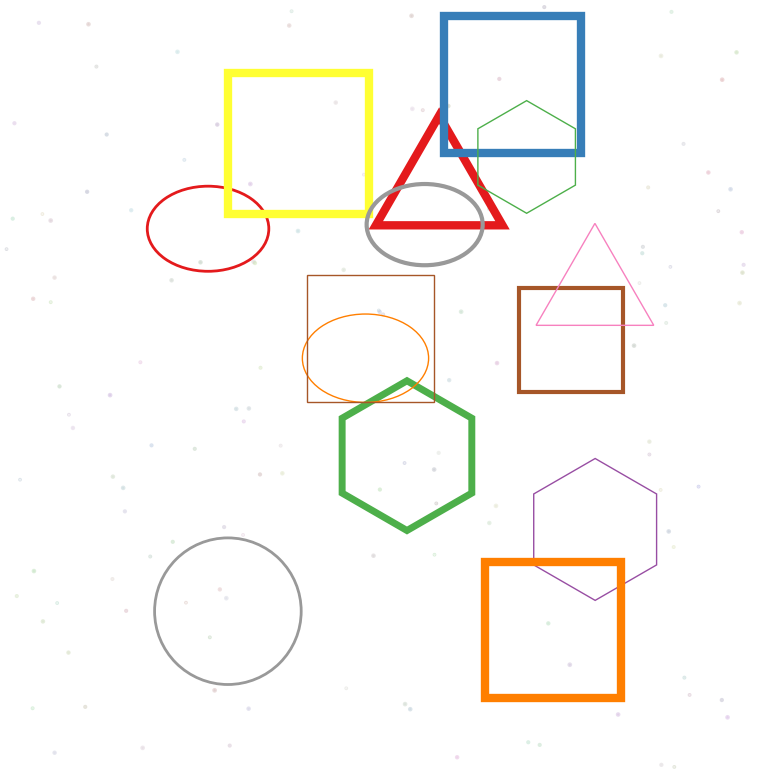[{"shape": "oval", "thickness": 1, "radius": 0.39, "center": [0.27, 0.703]}, {"shape": "triangle", "thickness": 3, "radius": 0.47, "center": [0.57, 0.755]}, {"shape": "square", "thickness": 3, "radius": 0.44, "center": [0.666, 0.89]}, {"shape": "hexagon", "thickness": 2.5, "radius": 0.49, "center": [0.529, 0.408]}, {"shape": "hexagon", "thickness": 0.5, "radius": 0.37, "center": [0.684, 0.796]}, {"shape": "hexagon", "thickness": 0.5, "radius": 0.46, "center": [0.773, 0.312]}, {"shape": "oval", "thickness": 0.5, "radius": 0.41, "center": [0.475, 0.535]}, {"shape": "square", "thickness": 3, "radius": 0.44, "center": [0.719, 0.182]}, {"shape": "square", "thickness": 3, "radius": 0.46, "center": [0.387, 0.814]}, {"shape": "square", "thickness": 0.5, "radius": 0.41, "center": [0.482, 0.561]}, {"shape": "square", "thickness": 1.5, "radius": 0.34, "center": [0.741, 0.559]}, {"shape": "triangle", "thickness": 0.5, "radius": 0.44, "center": [0.773, 0.622]}, {"shape": "circle", "thickness": 1, "radius": 0.48, "center": [0.296, 0.206]}, {"shape": "oval", "thickness": 1.5, "radius": 0.38, "center": [0.552, 0.708]}]